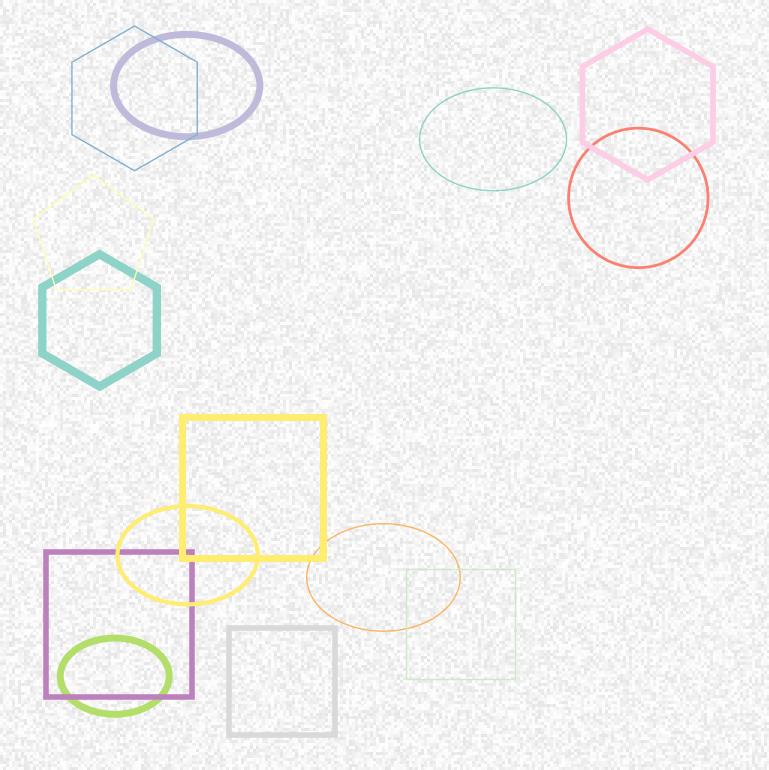[{"shape": "oval", "thickness": 0.5, "radius": 0.48, "center": [0.64, 0.819]}, {"shape": "hexagon", "thickness": 3, "radius": 0.43, "center": [0.129, 0.584]}, {"shape": "pentagon", "thickness": 0.5, "radius": 0.41, "center": [0.121, 0.69]}, {"shape": "oval", "thickness": 2.5, "radius": 0.47, "center": [0.243, 0.889]}, {"shape": "circle", "thickness": 1, "radius": 0.45, "center": [0.829, 0.743]}, {"shape": "hexagon", "thickness": 0.5, "radius": 0.47, "center": [0.175, 0.872]}, {"shape": "oval", "thickness": 0.5, "radius": 0.5, "center": [0.498, 0.25]}, {"shape": "oval", "thickness": 2.5, "radius": 0.35, "center": [0.149, 0.122]}, {"shape": "hexagon", "thickness": 2, "radius": 0.49, "center": [0.841, 0.864]}, {"shape": "square", "thickness": 2, "radius": 0.34, "center": [0.366, 0.115]}, {"shape": "square", "thickness": 2, "radius": 0.47, "center": [0.155, 0.189]}, {"shape": "square", "thickness": 0.5, "radius": 0.36, "center": [0.598, 0.19]}, {"shape": "oval", "thickness": 1.5, "radius": 0.46, "center": [0.244, 0.279]}, {"shape": "square", "thickness": 2.5, "radius": 0.46, "center": [0.328, 0.367]}]